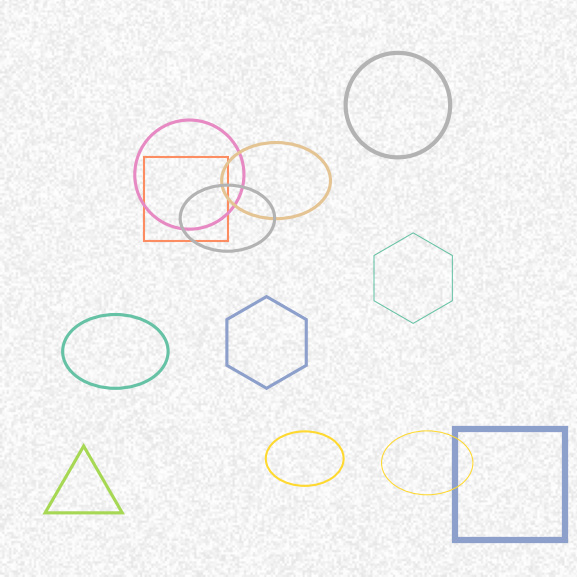[{"shape": "hexagon", "thickness": 0.5, "radius": 0.39, "center": [0.715, 0.518]}, {"shape": "oval", "thickness": 1.5, "radius": 0.46, "center": [0.2, 0.391]}, {"shape": "square", "thickness": 1, "radius": 0.36, "center": [0.322, 0.655]}, {"shape": "square", "thickness": 3, "radius": 0.48, "center": [0.883, 0.16]}, {"shape": "hexagon", "thickness": 1.5, "radius": 0.4, "center": [0.462, 0.406]}, {"shape": "circle", "thickness": 1.5, "radius": 0.47, "center": [0.328, 0.697]}, {"shape": "triangle", "thickness": 1.5, "radius": 0.39, "center": [0.145, 0.15]}, {"shape": "oval", "thickness": 0.5, "radius": 0.4, "center": [0.74, 0.198]}, {"shape": "oval", "thickness": 1, "radius": 0.34, "center": [0.528, 0.205]}, {"shape": "oval", "thickness": 1.5, "radius": 0.47, "center": [0.478, 0.686]}, {"shape": "circle", "thickness": 2, "radius": 0.45, "center": [0.689, 0.817]}, {"shape": "oval", "thickness": 1.5, "radius": 0.41, "center": [0.394, 0.621]}]